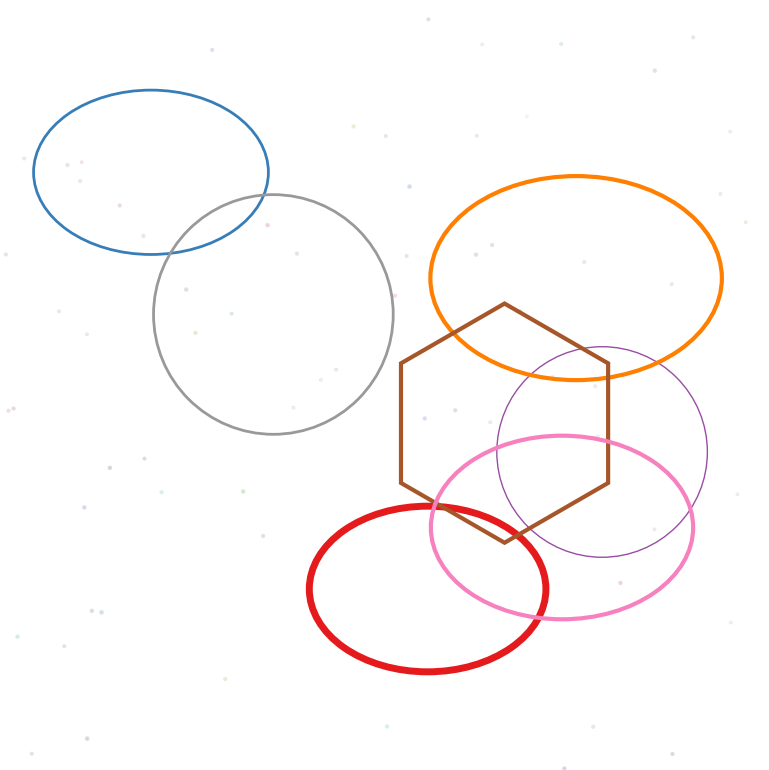[{"shape": "oval", "thickness": 2.5, "radius": 0.77, "center": [0.555, 0.235]}, {"shape": "oval", "thickness": 1, "radius": 0.76, "center": [0.196, 0.776]}, {"shape": "circle", "thickness": 0.5, "radius": 0.68, "center": [0.782, 0.413]}, {"shape": "oval", "thickness": 1.5, "radius": 0.95, "center": [0.748, 0.639]}, {"shape": "hexagon", "thickness": 1.5, "radius": 0.78, "center": [0.655, 0.45]}, {"shape": "oval", "thickness": 1.5, "radius": 0.85, "center": [0.73, 0.315]}, {"shape": "circle", "thickness": 1, "radius": 0.78, "center": [0.355, 0.592]}]